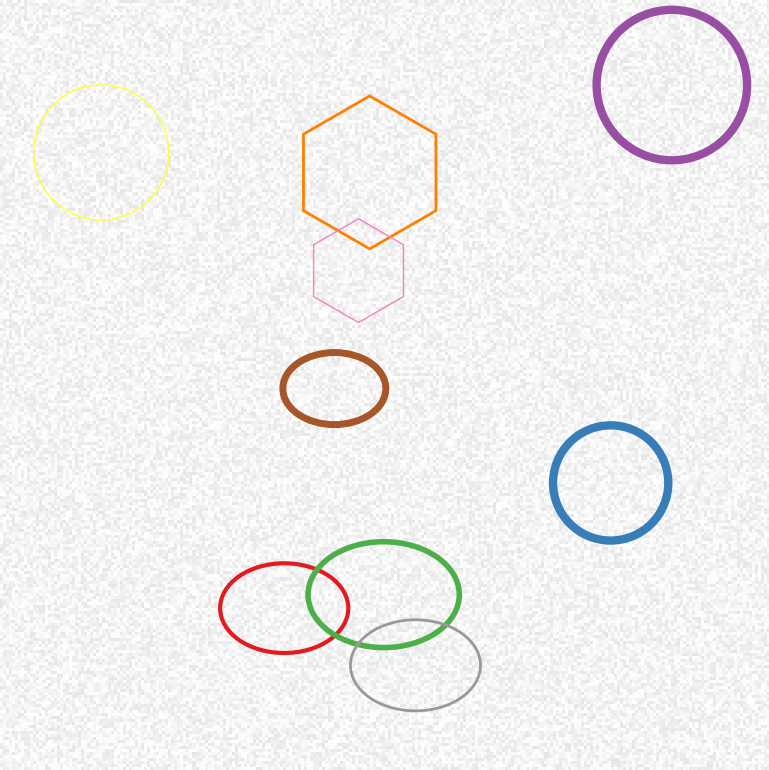[{"shape": "oval", "thickness": 1.5, "radius": 0.42, "center": [0.369, 0.21]}, {"shape": "circle", "thickness": 3, "radius": 0.37, "center": [0.793, 0.373]}, {"shape": "oval", "thickness": 2, "radius": 0.49, "center": [0.498, 0.228]}, {"shape": "circle", "thickness": 3, "radius": 0.49, "center": [0.873, 0.89]}, {"shape": "hexagon", "thickness": 1, "radius": 0.5, "center": [0.48, 0.776]}, {"shape": "circle", "thickness": 0.5, "radius": 0.44, "center": [0.131, 0.802]}, {"shape": "oval", "thickness": 2.5, "radius": 0.33, "center": [0.434, 0.495]}, {"shape": "hexagon", "thickness": 0.5, "radius": 0.34, "center": [0.466, 0.648]}, {"shape": "oval", "thickness": 1, "radius": 0.42, "center": [0.54, 0.136]}]